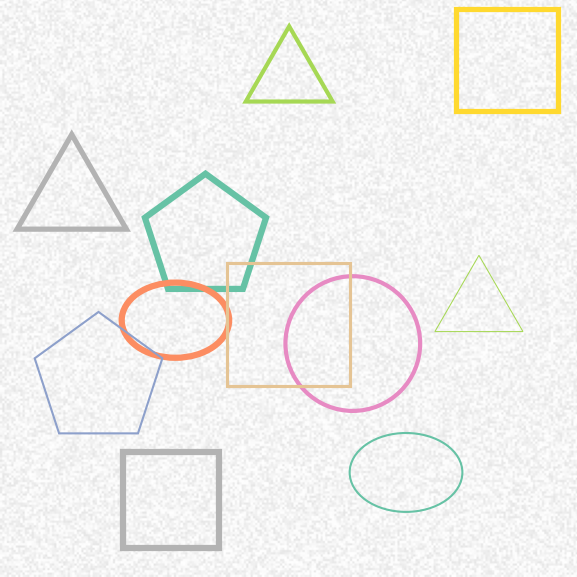[{"shape": "pentagon", "thickness": 3, "radius": 0.55, "center": [0.356, 0.588]}, {"shape": "oval", "thickness": 1, "radius": 0.49, "center": [0.703, 0.181]}, {"shape": "oval", "thickness": 3, "radius": 0.46, "center": [0.304, 0.445]}, {"shape": "pentagon", "thickness": 1, "radius": 0.58, "center": [0.171, 0.343]}, {"shape": "circle", "thickness": 2, "radius": 0.58, "center": [0.611, 0.404]}, {"shape": "triangle", "thickness": 2, "radius": 0.43, "center": [0.501, 0.867]}, {"shape": "triangle", "thickness": 0.5, "radius": 0.44, "center": [0.829, 0.469]}, {"shape": "square", "thickness": 2.5, "radius": 0.44, "center": [0.877, 0.895]}, {"shape": "square", "thickness": 1.5, "radius": 0.53, "center": [0.499, 0.437]}, {"shape": "triangle", "thickness": 2.5, "radius": 0.55, "center": [0.124, 0.657]}, {"shape": "square", "thickness": 3, "radius": 0.41, "center": [0.296, 0.133]}]